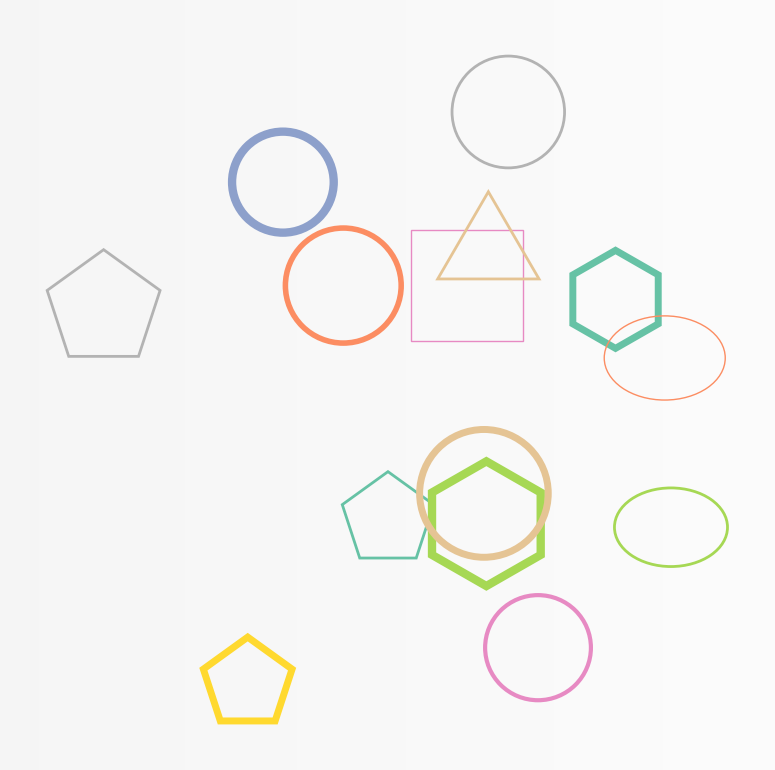[{"shape": "pentagon", "thickness": 1, "radius": 0.31, "center": [0.501, 0.325]}, {"shape": "hexagon", "thickness": 2.5, "radius": 0.32, "center": [0.794, 0.611]}, {"shape": "oval", "thickness": 0.5, "radius": 0.39, "center": [0.858, 0.535]}, {"shape": "circle", "thickness": 2, "radius": 0.37, "center": [0.443, 0.629]}, {"shape": "circle", "thickness": 3, "radius": 0.33, "center": [0.365, 0.763]}, {"shape": "circle", "thickness": 1.5, "radius": 0.34, "center": [0.694, 0.159]}, {"shape": "square", "thickness": 0.5, "radius": 0.36, "center": [0.603, 0.63]}, {"shape": "hexagon", "thickness": 3, "radius": 0.4, "center": [0.628, 0.32]}, {"shape": "oval", "thickness": 1, "radius": 0.36, "center": [0.866, 0.315]}, {"shape": "pentagon", "thickness": 2.5, "radius": 0.3, "center": [0.32, 0.112]}, {"shape": "circle", "thickness": 2.5, "radius": 0.41, "center": [0.624, 0.359]}, {"shape": "triangle", "thickness": 1, "radius": 0.38, "center": [0.63, 0.675]}, {"shape": "circle", "thickness": 1, "radius": 0.36, "center": [0.656, 0.855]}, {"shape": "pentagon", "thickness": 1, "radius": 0.38, "center": [0.134, 0.599]}]